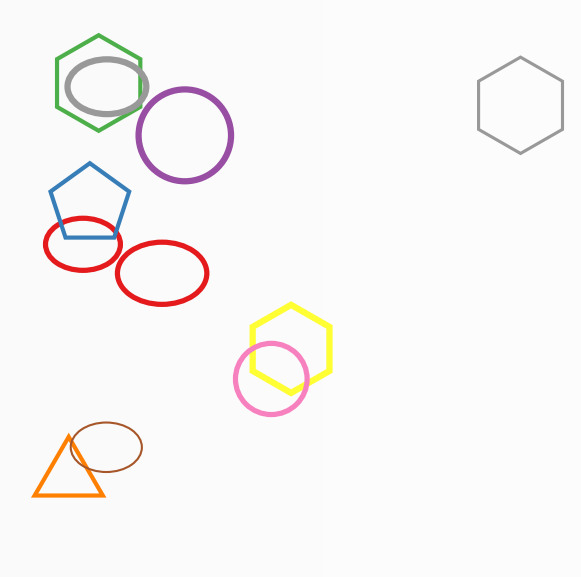[{"shape": "oval", "thickness": 2.5, "radius": 0.38, "center": [0.279, 0.526]}, {"shape": "oval", "thickness": 2.5, "radius": 0.32, "center": [0.143, 0.576]}, {"shape": "pentagon", "thickness": 2, "radius": 0.36, "center": [0.155, 0.645]}, {"shape": "hexagon", "thickness": 2, "radius": 0.41, "center": [0.17, 0.855]}, {"shape": "circle", "thickness": 3, "radius": 0.4, "center": [0.318, 0.765]}, {"shape": "triangle", "thickness": 2, "radius": 0.34, "center": [0.118, 0.175]}, {"shape": "hexagon", "thickness": 3, "radius": 0.38, "center": [0.501, 0.395]}, {"shape": "oval", "thickness": 1, "radius": 0.31, "center": [0.183, 0.225]}, {"shape": "circle", "thickness": 2.5, "radius": 0.31, "center": [0.467, 0.343]}, {"shape": "hexagon", "thickness": 1.5, "radius": 0.42, "center": [0.896, 0.817]}, {"shape": "oval", "thickness": 3, "radius": 0.34, "center": [0.184, 0.849]}]